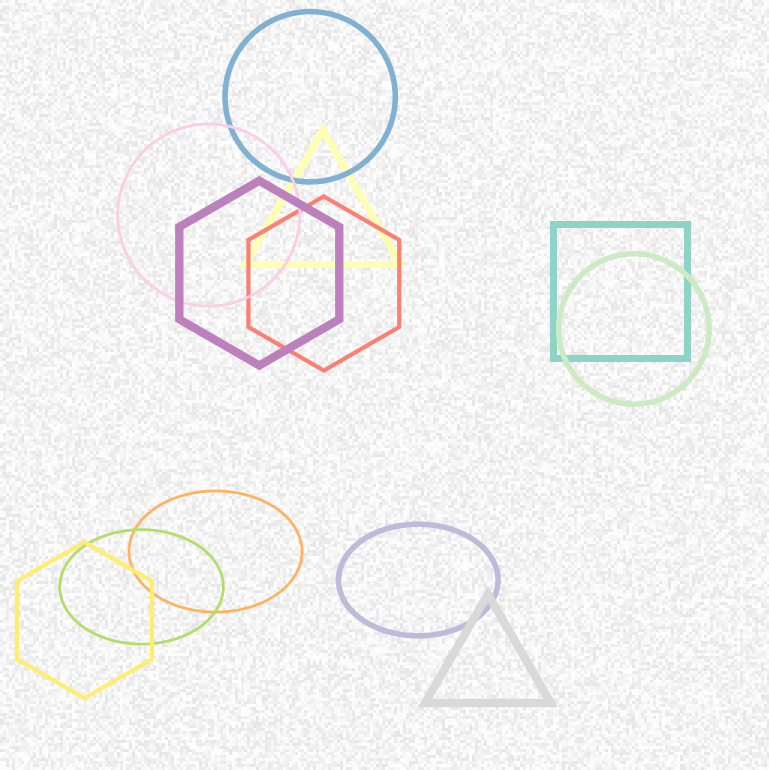[{"shape": "square", "thickness": 2.5, "radius": 0.44, "center": [0.806, 0.622]}, {"shape": "triangle", "thickness": 2.5, "radius": 0.58, "center": [0.419, 0.715]}, {"shape": "oval", "thickness": 2, "radius": 0.52, "center": [0.543, 0.247]}, {"shape": "hexagon", "thickness": 1.5, "radius": 0.57, "center": [0.421, 0.632]}, {"shape": "circle", "thickness": 2, "radius": 0.55, "center": [0.403, 0.874]}, {"shape": "oval", "thickness": 1, "radius": 0.56, "center": [0.28, 0.284]}, {"shape": "oval", "thickness": 1, "radius": 0.53, "center": [0.184, 0.238]}, {"shape": "circle", "thickness": 1, "radius": 0.59, "center": [0.271, 0.721]}, {"shape": "triangle", "thickness": 3, "radius": 0.47, "center": [0.634, 0.134]}, {"shape": "hexagon", "thickness": 3, "radius": 0.6, "center": [0.337, 0.645]}, {"shape": "circle", "thickness": 2, "radius": 0.49, "center": [0.823, 0.573]}, {"shape": "hexagon", "thickness": 1.5, "radius": 0.51, "center": [0.11, 0.195]}]